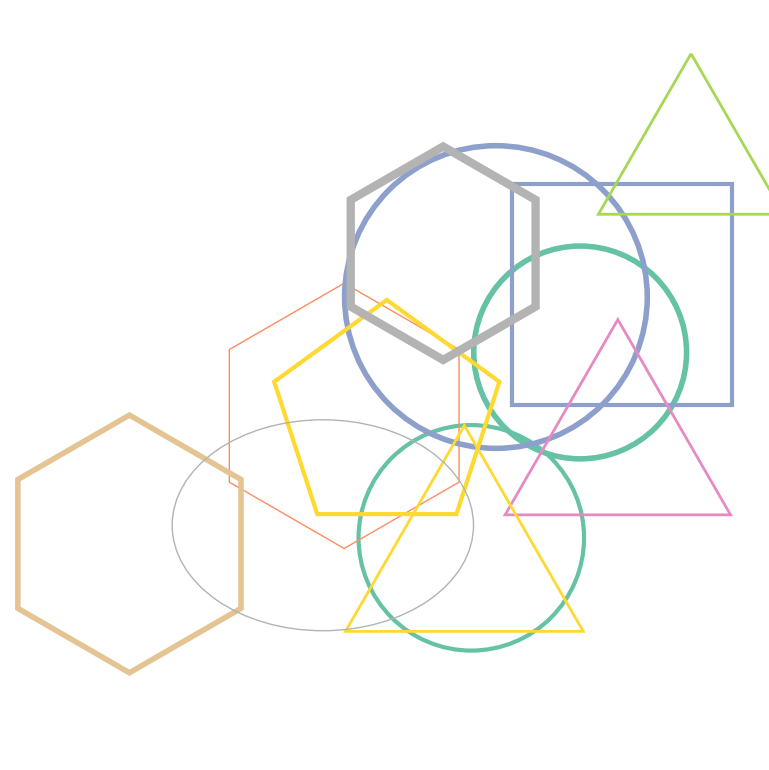[{"shape": "circle", "thickness": 1.5, "radius": 0.73, "center": [0.612, 0.302]}, {"shape": "circle", "thickness": 2, "radius": 0.69, "center": [0.753, 0.542]}, {"shape": "hexagon", "thickness": 0.5, "radius": 0.86, "center": [0.447, 0.46]}, {"shape": "square", "thickness": 1.5, "radius": 0.72, "center": [0.808, 0.617]}, {"shape": "circle", "thickness": 2, "radius": 0.98, "center": [0.644, 0.614]}, {"shape": "triangle", "thickness": 1, "radius": 0.85, "center": [0.802, 0.416]}, {"shape": "triangle", "thickness": 1, "radius": 0.69, "center": [0.897, 0.791]}, {"shape": "triangle", "thickness": 1, "radius": 0.89, "center": [0.603, 0.269]}, {"shape": "pentagon", "thickness": 1.5, "radius": 0.77, "center": [0.502, 0.457]}, {"shape": "hexagon", "thickness": 2, "radius": 0.84, "center": [0.168, 0.294]}, {"shape": "oval", "thickness": 0.5, "radius": 0.98, "center": [0.419, 0.318]}, {"shape": "hexagon", "thickness": 3, "radius": 0.69, "center": [0.576, 0.671]}]